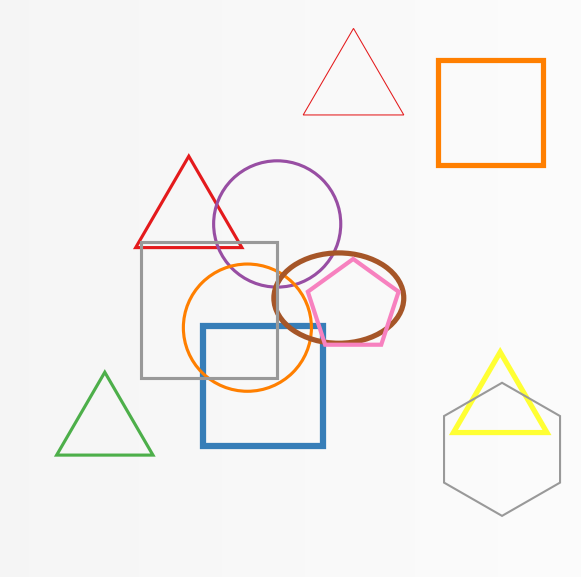[{"shape": "triangle", "thickness": 0.5, "radius": 0.5, "center": [0.608, 0.85]}, {"shape": "triangle", "thickness": 1.5, "radius": 0.53, "center": [0.325, 0.623]}, {"shape": "square", "thickness": 3, "radius": 0.52, "center": [0.452, 0.331]}, {"shape": "triangle", "thickness": 1.5, "radius": 0.48, "center": [0.18, 0.259]}, {"shape": "circle", "thickness": 1.5, "radius": 0.55, "center": [0.477, 0.611]}, {"shape": "circle", "thickness": 1.5, "radius": 0.55, "center": [0.426, 0.432]}, {"shape": "square", "thickness": 2.5, "radius": 0.45, "center": [0.844, 0.804]}, {"shape": "triangle", "thickness": 2.5, "radius": 0.46, "center": [0.861, 0.297]}, {"shape": "oval", "thickness": 2.5, "radius": 0.56, "center": [0.583, 0.483]}, {"shape": "pentagon", "thickness": 2, "radius": 0.41, "center": [0.608, 0.469]}, {"shape": "square", "thickness": 1.5, "radius": 0.58, "center": [0.36, 0.462]}, {"shape": "hexagon", "thickness": 1, "radius": 0.58, "center": [0.864, 0.221]}]